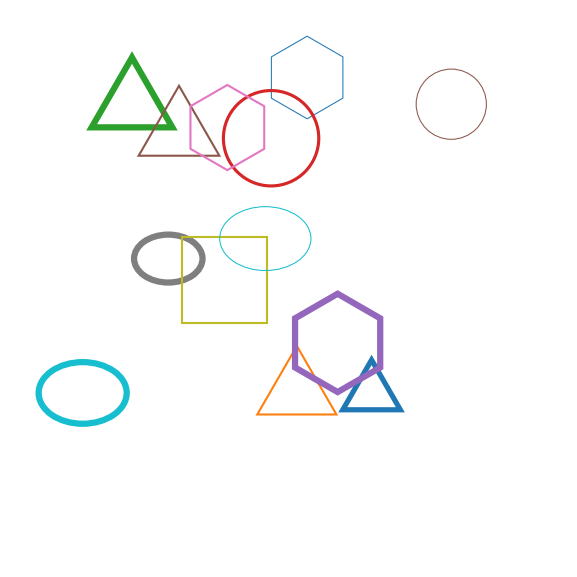[{"shape": "hexagon", "thickness": 0.5, "radius": 0.36, "center": [0.532, 0.865]}, {"shape": "triangle", "thickness": 2.5, "radius": 0.29, "center": [0.643, 0.318]}, {"shape": "triangle", "thickness": 1, "radius": 0.4, "center": [0.514, 0.321]}, {"shape": "triangle", "thickness": 3, "radius": 0.4, "center": [0.229, 0.819]}, {"shape": "circle", "thickness": 1.5, "radius": 0.41, "center": [0.469, 0.76]}, {"shape": "hexagon", "thickness": 3, "radius": 0.43, "center": [0.585, 0.405]}, {"shape": "triangle", "thickness": 1, "radius": 0.4, "center": [0.31, 0.77]}, {"shape": "circle", "thickness": 0.5, "radius": 0.3, "center": [0.781, 0.819]}, {"shape": "hexagon", "thickness": 1, "radius": 0.37, "center": [0.394, 0.778]}, {"shape": "oval", "thickness": 3, "radius": 0.3, "center": [0.291, 0.551]}, {"shape": "square", "thickness": 1, "radius": 0.37, "center": [0.389, 0.514]}, {"shape": "oval", "thickness": 3, "radius": 0.38, "center": [0.143, 0.319]}, {"shape": "oval", "thickness": 0.5, "radius": 0.39, "center": [0.459, 0.586]}]